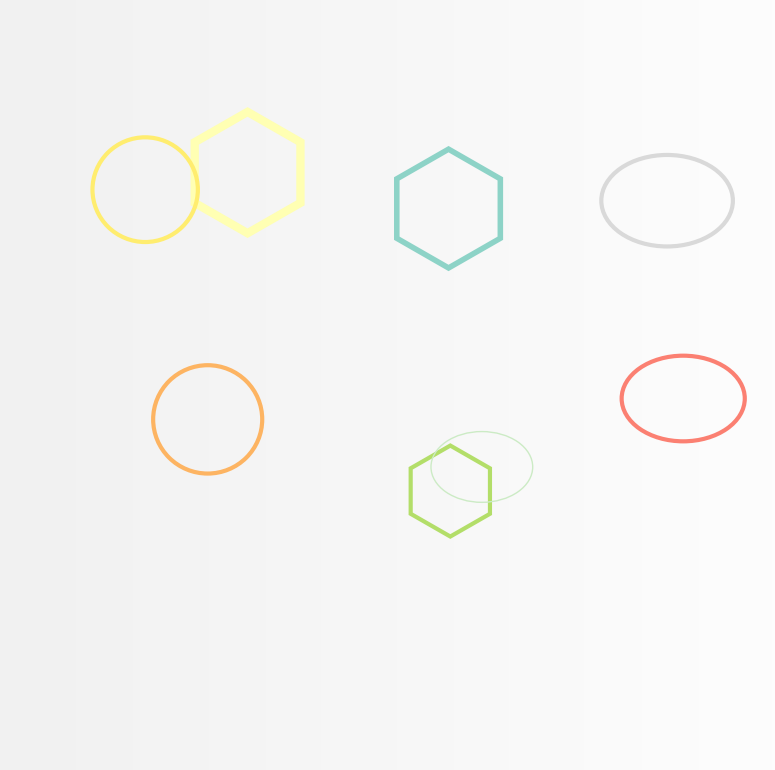[{"shape": "hexagon", "thickness": 2, "radius": 0.39, "center": [0.579, 0.729]}, {"shape": "hexagon", "thickness": 3, "radius": 0.39, "center": [0.319, 0.776]}, {"shape": "oval", "thickness": 1.5, "radius": 0.4, "center": [0.882, 0.482]}, {"shape": "circle", "thickness": 1.5, "radius": 0.35, "center": [0.268, 0.455]}, {"shape": "hexagon", "thickness": 1.5, "radius": 0.3, "center": [0.581, 0.362]}, {"shape": "oval", "thickness": 1.5, "radius": 0.42, "center": [0.861, 0.739]}, {"shape": "oval", "thickness": 0.5, "radius": 0.33, "center": [0.622, 0.394]}, {"shape": "circle", "thickness": 1.5, "radius": 0.34, "center": [0.187, 0.754]}]